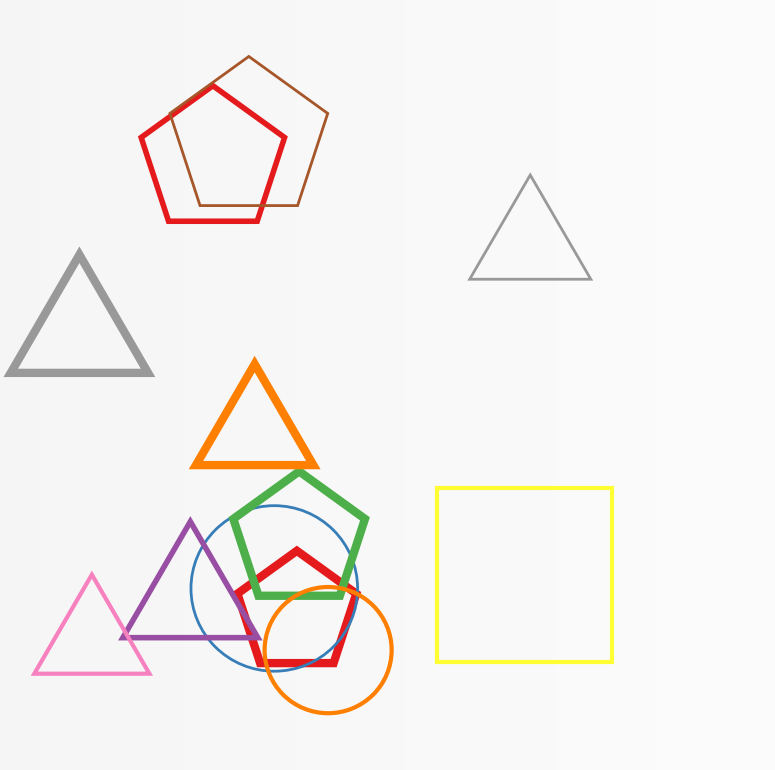[{"shape": "pentagon", "thickness": 3, "radius": 0.4, "center": [0.383, 0.204]}, {"shape": "pentagon", "thickness": 2, "radius": 0.49, "center": [0.275, 0.791]}, {"shape": "circle", "thickness": 1, "radius": 0.54, "center": [0.354, 0.236]}, {"shape": "pentagon", "thickness": 3, "radius": 0.45, "center": [0.386, 0.299]}, {"shape": "triangle", "thickness": 2, "radius": 0.5, "center": [0.246, 0.222]}, {"shape": "triangle", "thickness": 3, "radius": 0.44, "center": [0.329, 0.44]}, {"shape": "circle", "thickness": 1.5, "radius": 0.41, "center": [0.423, 0.156]}, {"shape": "square", "thickness": 1.5, "radius": 0.57, "center": [0.677, 0.253]}, {"shape": "pentagon", "thickness": 1, "radius": 0.54, "center": [0.321, 0.82]}, {"shape": "triangle", "thickness": 1.5, "radius": 0.43, "center": [0.119, 0.168]}, {"shape": "triangle", "thickness": 1, "radius": 0.45, "center": [0.684, 0.682]}, {"shape": "triangle", "thickness": 3, "radius": 0.51, "center": [0.102, 0.567]}]